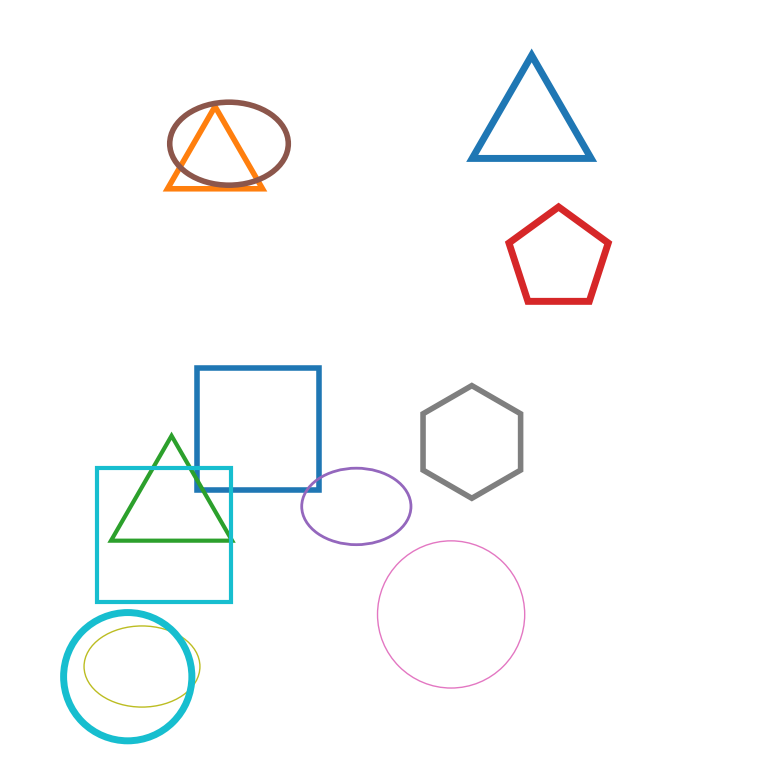[{"shape": "square", "thickness": 2, "radius": 0.39, "center": [0.335, 0.443]}, {"shape": "triangle", "thickness": 2.5, "radius": 0.45, "center": [0.69, 0.839]}, {"shape": "triangle", "thickness": 2, "radius": 0.36, "center": [0.279, 0.79]}, {"shape": "triangle", "thickness": 1.5, "radius": 0.45, "center": [0.223, 0.343]}, {"shape": "pentagon", "thickness": 2.5, "radius": 0.34, "center": [0.725, 0.663]}, {"shape": "oval", "thickness": 1, "radius": 0.35, "center": [0.463, 0.342]}, {"shape": "oval", "thickness": 2, "radius": 0.38, "center": [0.297, 0.813]}, {"shape": "circle", "thickness": 0.5, "radius": 0.48, "center": [0.586, 0.202]}, {"shape": "hexagon", "thickness": 2, "radius": 0.37, "center": [0.613, 0.426]}, {"shape": "oval", "thickness": 0.5, "radius": 0.38, "center": [0.184, 0.134]}, {"shape": "square", "thickness": 1.5, "radius": 0.44, "center": [0.213, 0.305]}, {"shape": "circle", "thickness": 2.5, "radius": 0.42, "center": [0.166, 0.121]}]